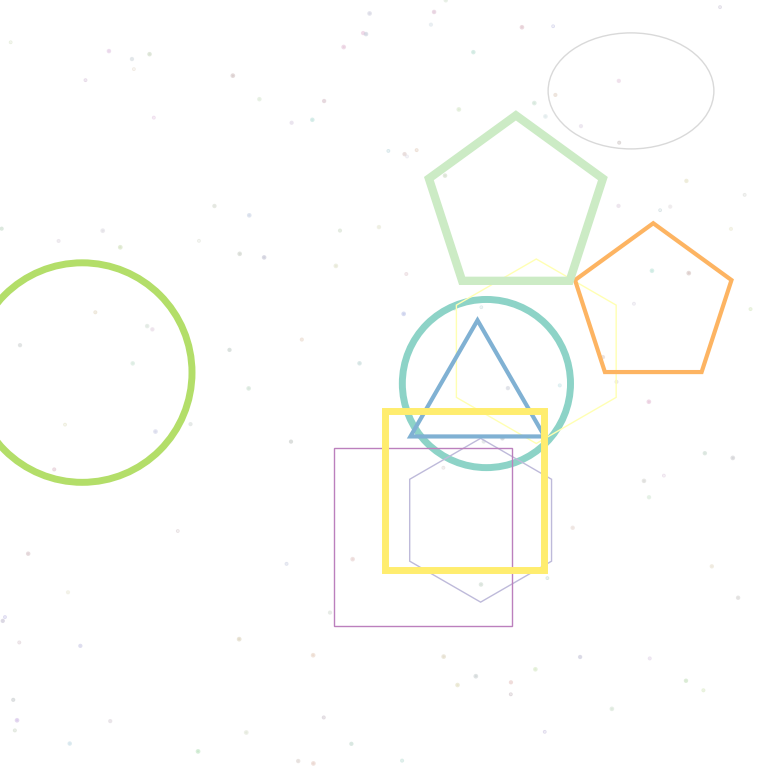[{"shape": "circle", "thickness": 2.5, "radius": 0.55, "center": [0.632, 0.502]}, {"shape": "hexagon", "thickness": 0.5, "radius": 0.6, "center": [0.696, 0.544]}, {"shape": "hexagon", "thickness": 0.5, "radius": 0.53, "center": [0.624, 0.324]}, {"shape": "triangle", "thickness": 1.5, "radius": 0.5, "center": [0.62, 0.483]}, {"shape": "pentagon", "thickness": 1.5, "radius": 0.53, "center": [0.848, 0.603]}, {"shape": "circle", "thickness": 2.5, "radius": 0.71, "center": [0.107, 0.516]}, {"shape": "oval", "thickness": 0.5, "radius": 0.54, "center": [0.819, 0.882]}, {"shape": "square", "thickness": 0.5, "radius": 0.58, "center": [0.549, 0.303]}, {"shape": "pentagon", "thickness": 3, "radius": 0.59, "center": [0.67, 0.731]}, {"shape": "square", "thickness": 2.5, "radius": 0.52, "center": [0.604, 0.363]}]